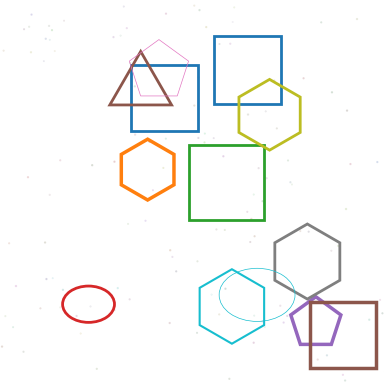[{"shape": "square", "thickness": 2, "radius": 0.44, "center": [0.643, 0.818]}, {"shape": "square", "thickness": 2, "radius": 0.43, "center": [0.427, 0.746]}, {"shape": "hexagon", "thickness": 2.5, "radius": 0.39, "center": [0.383, 0.559]}, {"shape": "square", "thickness": 2, "radius": 0.49, "center": [0.589, 0.526]}, {"shape": "oval", "thickness": 2, "radius": 0.34, "center": [0.23, 0.21]}, {"shape": "pentagon", "thickness": 2.5, "radius": 0.34, "center": [0.82, 0.161]}, {"shape": "triangle", "thickness": 2, "radius": 0.46, "center": [0.365, 0.774]}, {"shape": "square", "thickness": 2.5, "radius": 0.43, "center": [0.89, 0.129]}, {"shape": "pentagon", "thickness": 0.5, "radius": 0.4, "center": [0.413, 0.816]}, {"shape": "hexagon", "thickness": 2, "radius": 0.49, "center": [0.798, 0.321]}, {"shape": "hexagon", "thickness": 2, "radius": 0.46, "center": [0.7, 0.702]}, {"shape": "hexagon", "thickness": 1.5, "radius": 0.48, "center": [0.602, 0.204]}, {"shape": "oval", "thickness": 0.5, "radius": 0.49, "center": [0.668, 0.234]}]